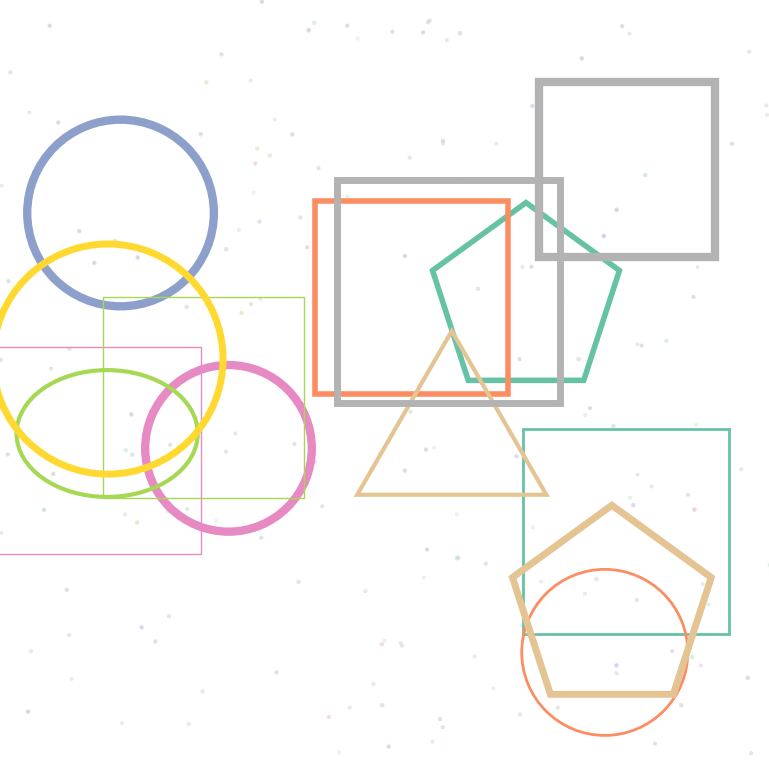[{"shape": "square", "thickness": 1, "radius": 0.67, "center": [0.813, 0.31]}, {"shape": "pentagon", "thickness": 2, "radius": 0.64, "center": [0.683, 0.609]}, {"shape": "square", "thickness": 2, "radius": 0.62, "center": [0.535, 0.614]}, {"shape": "circle", "thickness": 1, "radius": 0.54, "center": [0.785, 0.153]}, {"shape": "circle", "thickness": 3, "radius": 0.61, "center": [0.157, 0.723]}, {"shape": "circle", "thickness": 3, "radius": 0.54, "center": [0.297, 0.418]}, {"shape": "square", "thickness": 0.5, "radius": 0.67, "center": [0.128, 0.415]}, {"shape": "square", "thickness": 0.5, "radius": 0.65, "center": [0.264, 0.484]}, {"shape": "oval", "thickness": 1.5, "radius": 0.59, "center": [0.139, 0.437]}, {"shape": "circle", "thickness": 2.5, "radius": 0.75, "center": [0.14, 0.534]}, {"shape": "pentagon", "thickness": 2.5, "radius": 0.68, "center": [0.795, 0.208]}, {"shape": "triangle", "thickness": 1.5, "radius": 0.71, "center": [0.587, 0.428]}, {"shape": "square", "thickness": 3, "radius": 0.57, "center": [0.814, 0.78]}, {"shape": "square", "thickness": 2.5, "radius": 0.72, "center": [0.582, 0.622]}]